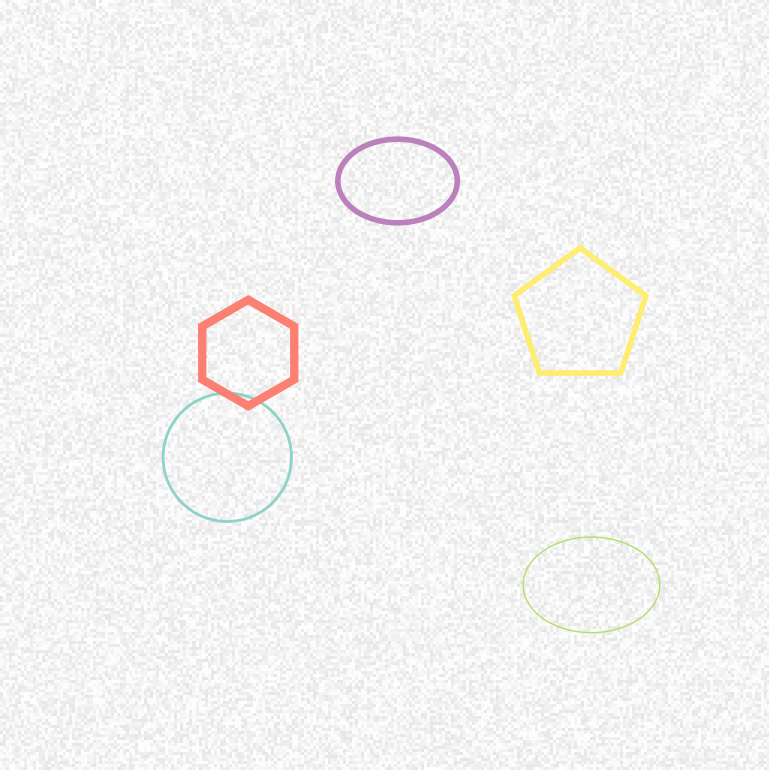[{"shape": "circle", "thickness": 1, "radius": 0.42, "center": [0.295, 0.406]}, {"shape": "hexagon", "thickness": 3, "radius": 0.35, "center": [0.322, 0.542]}, {"shape": "oval", "thickness": 0.5, "radius": 0.44, "center": [0.768, 0.24]}, {"shape": "oval", "thickness": 2, "radius": 0.39, "center": [0.516, 0.765]}, {"shape": "pentagon", "thickness": 2, "radius": 0.45, "center": [0.753, 0.588]}]